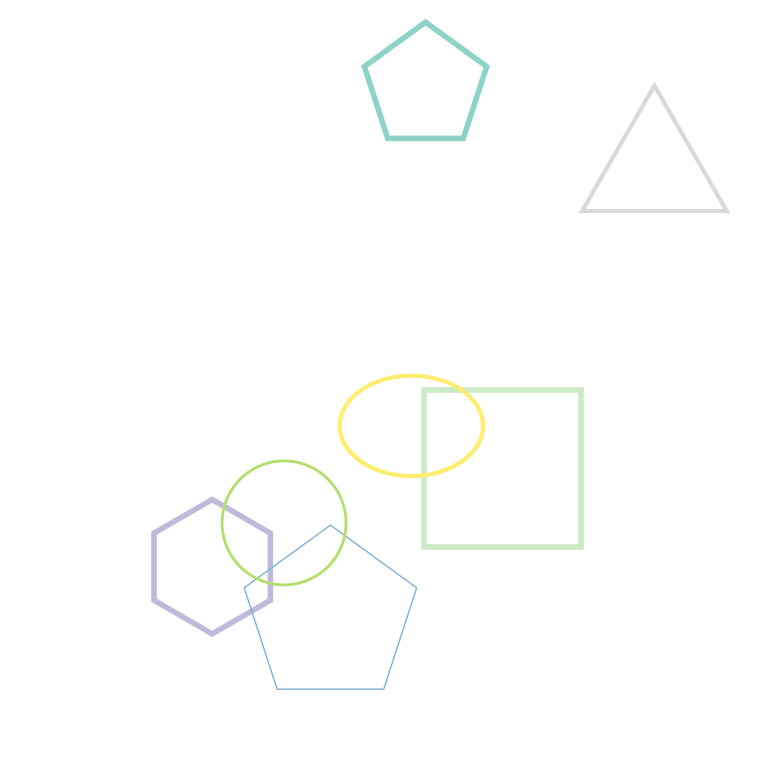[{"shape": "pentagon", "thickness": 2, "radius": 0.42, "center": [0.553, 0.888]}, {"shape": "hexagon", "thickness": 2, "radius": 0.44, "center": [0.276, 0.264]}, {"shape": "pentagon", "thickness": 0.5, "radius": 0.59, "center": [0.429, 0.2]}, {"shape": "circle", "thickness": 1, "radius": 0.4, "center": [0.369, 0.321]}, {"shape": "triangle", "thickness": 1.5, "radius": 0.54, "center": [0.85, 0.78]}, {"shape": "square", "thickness": 2, "radius": 0.51, "center": [0.653, 0.392]}, {"shape": "oval", "thickness": 1.5, "radius": 0.47, "center": [0.534, 0.447]}]